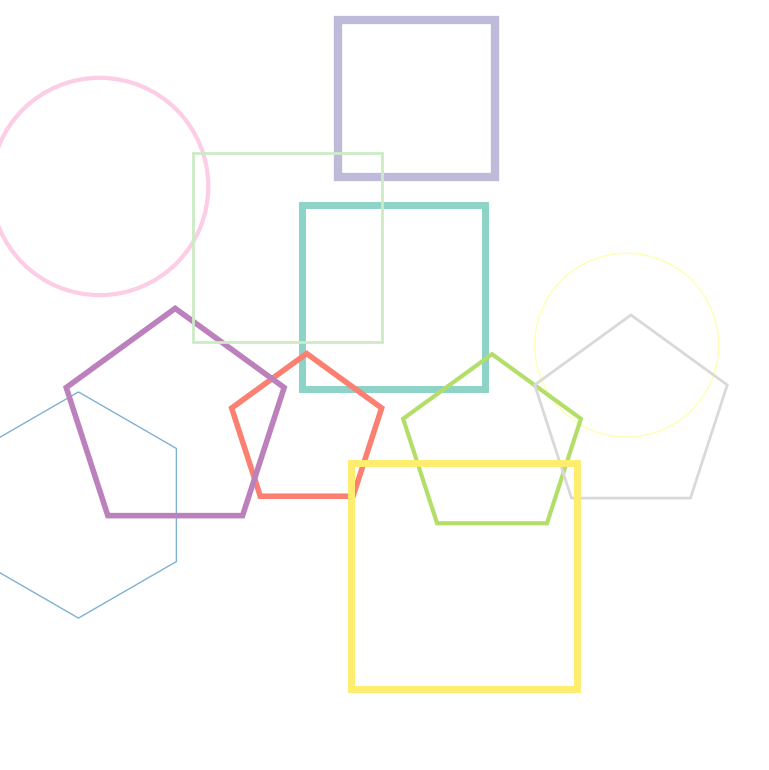[{"shape": "square", "thickness": 2.5, "radius": 0.6, "center": [0.511, 0.614]}, {"shape": "circle", "thickness": 0.5, "radius": 0.6, "center": [0.814, 0.552]}, {"shape": "square", "thickness": 3, "radius": 0.51, "center": [0.54, 0.872]}, {"shape": "pentagon", "thickness": 2, "radius": 0.51, "center": [0.398, 0.438]}, {"shape": "hexagon", "thickness": 0.5, "radius": 0.73, "center": [0.102, 0.344]}, {"shape": "pentagon", "thickness": 1.5, "radius": 0.61, "center": [0.639, 0.419]}, {"shape": "circle", "thickness": 1.5, "radius": 0.71, "center": [0.129, 0.758]}, {"shape": "pentagon", "thickness": 1, "radius": 0.66, "center": [0.819, 0.459]}, {"shape": "pentagon", "thickness": 2, "radius": 0.74, "center": [0.228, 0.451]}, {"shape": "square", "thickness": 1, "radius": 0.62, "center": [0.374, 0.679]}, {"shape": "square", "thickness": 2.5, "radius": 0.73, "center": [0.602, 0.252]}]